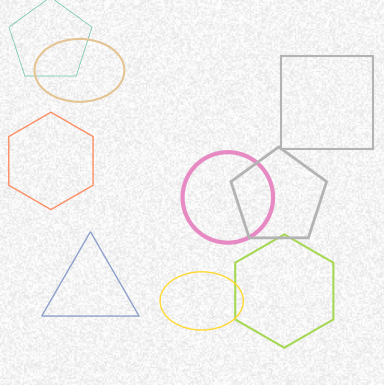[{"shape": "pentagon", "thickness": 0.5, "radius": 0.57, "center": [0.131, 0.894]}, {"shape": "hexagon", "thickness": 1, "radius": 0.63, "center": [0.132, 0.582]}, {"shape": "triangle", "thickness": 1, "radius": 0.73, "center": [0.235, 0.252]}, {"shape": "circle", "thickness": 3, "radius": 0.59, "center": [0.592, 0.487]}, {"shape": "hexagon", "thickness": 1.5, "radius": 0.74, "center": [0.738, 0.244]}, {"shape": "oval", "thickness": 1, "radius": 0.54, "center": [0.524, 0.218]}, {"shape": "oval", "thickness": 1.5, "radius": 0.58, "center": [0.206, 0.817]}, {"shape": "square", "thickness": 1.5, "radius": 0.6, "center": [0.85, 0.734]}, {"shape": "pentagon", "thickness": 2, "radius": 0.65, "center": [0.724, 0.488]}]